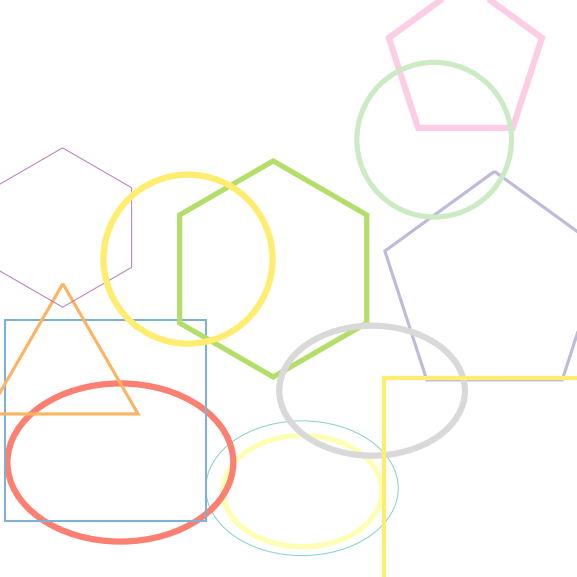[{"shape": "oval", "thickness": 0.5, "radius": 0.83, "center": [0.523, 0.154]}, {"shape": "oval", "thickness": 2.5, "radius": 0.69, "center": [0.524, 0.149]}, {"shape": "pentagon", "thickness": 1.5, "radius": 1.0, "center": [0.856, 0.503]}, {"shape": "oval", "thickness": 3, "radius": 0.98, "center": [0.208, 0.198]}, {"shape": "square", "thickness": 1, "radius": 0.87, "center": [0.183, 0.271]}, {"shape": "triangle", "thickness": 1.5, "radius": 0.75, "center": [0.109, 0.357]}, {"shape": "hexagon", "thickness": 2.5, "radius": 0.94, "center": [0.473, 0.533]}, {"shape": "pentagon", "thickness": 3, "radius": 0.7, "center": [0.806, 0.891]}, {"shape": "oval", "thickness": 3, "radius": 0.8, "center": [0.644, 0.323]}, {"shape": "hexagon", "thickness": 0.5, "radius": 0.69, "center": [0.108, 0.605]}, {"shape": "circle", "thickness": 2.5, "radius": 0.67, "center": [0.752, 0.757]}, {"shape": "square", "thickness": 2, "radius": 0.95, "center": [0.855, 0.156]}, {"shape": "circle", "thickness": 3, "radius": 0.73, "center": [0.326, 0.55]}]